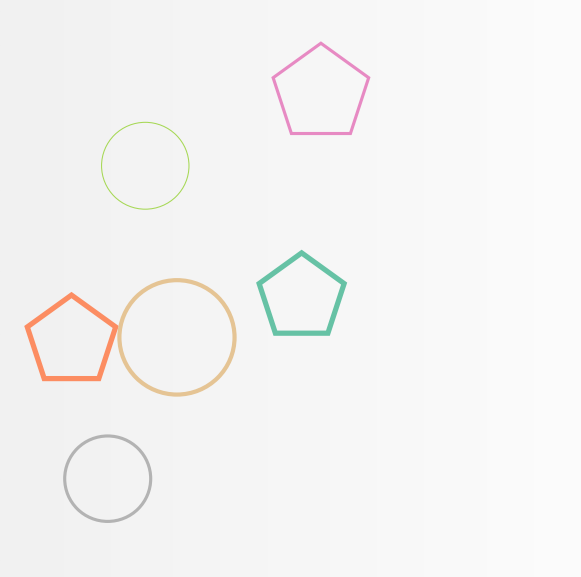[{"shape": "pentagon", "thickness": 2.5, "radius": 0.38, "center": [0.519, 0.484]}, {"shape": "pentagon", "thickness": 2.5, "radius": 0.4, "center": [0.123, 0.408]}, {"shape": "pentagon", "thickness": 1.5, "radius": 0.43, "center": [0.552, 0.838]}, {"shape": "circle", "thickness": 0.5, "radius": 0.38, "center": [0.25, 0.712]}, {"shape": "circle", "thickness": 2, "radius": 0.5, "center": [0.304, 0.415]}, {"shape": "circle", "thickness": 1.5, "radius": 0.37, "center": [0.185, 0.17]}]